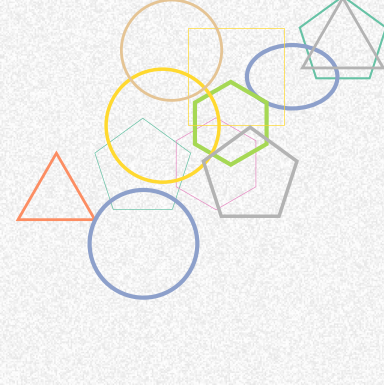[{"shape": "pentagon", "thickness": 1.5, "radius": 0.59, "center": [0.891, 0.892]}, {"shape": "pentagon", "thickness": 0.5, "radius": 0.65, "center": [0.371, 0.562]}, {"shape": "triangle", "thickness": 2, "radius": 0.58, "center": [0.146, 0.487]}, {"shape": "oval", "thickness": 3, "radius": 0.59, "center": [0.759, 0.801]}, {"shape": "circle", "thickness": 3, "radius": 0.7, "center": [0.373, 0.367]}, {"shape": "hexagon", "thickness": 0.5, "radius": 0.6, "center": [0.561, 0.575]}, {"shape": "hexagon", "thickness": 3, "radius": 0.54, "center": [0.599, 0.68]}, {"shape": "circle", "thickness": 2.5, "radius": 0.73, "center": [0.422, 0.674]}, {"shape": "square", "thickness": 0.5, "radius": 0.62, "center": [0.613, 0.801]}, {"shape": "circle", "thickness": 2, "radius": 0.65, "center": [0.446, 0.87]}, {"shape": "pentagon", "thickness": 2.5, "radius": 0.64, "center": [0.65, 0.542]}, {"shape": "triangle", "thickness": 2, "radius": 0.61, "center": [0.89, 0.884]}]